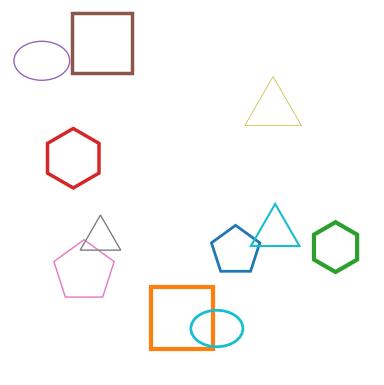[{"shape": "pentagon", "thickness": 2, "radius": 0.33, "center": [0.612, 0.349]}, {"shape": "square", "thickness": 3, "radius": 0.4, "center": [0.473, 0.174]}, {"shape": "hexagon", "thickness": 3, "radius": 0.32, "center": [0.872, 0.358]}, {"shape": "hexagon", "thickness": 2.5, "radius": 0.39, "center": [0.19, 0.589]}, {"shape": "oval", "thickness": 1, "radius": 0.36, "center": [0.109, 0.842]}, {"shape": "square", "thickness": 2.5, "radius": 0.39, "center": [0.264, 0.888]}, {"shape": "pentagon", "thickness": 1, "radius": 0.41, "center": [0.218, 0.295]}, {"shape": "triangle", "thickness": 1, "radius": 0.3, "center": [0.261, 0.381]}, {"shape": "triangle", "thickness": 0.5, "radius": 0.42, "center": [0.709, 0.716]}, {"shape": "oval", "thickness": 2, "radius": 0.34, "center": [0.563, 0.147]}, {"shape": "triangle", "thickness": 1.5, "radius": 0.36, "center": [0.715, 0.397]}]